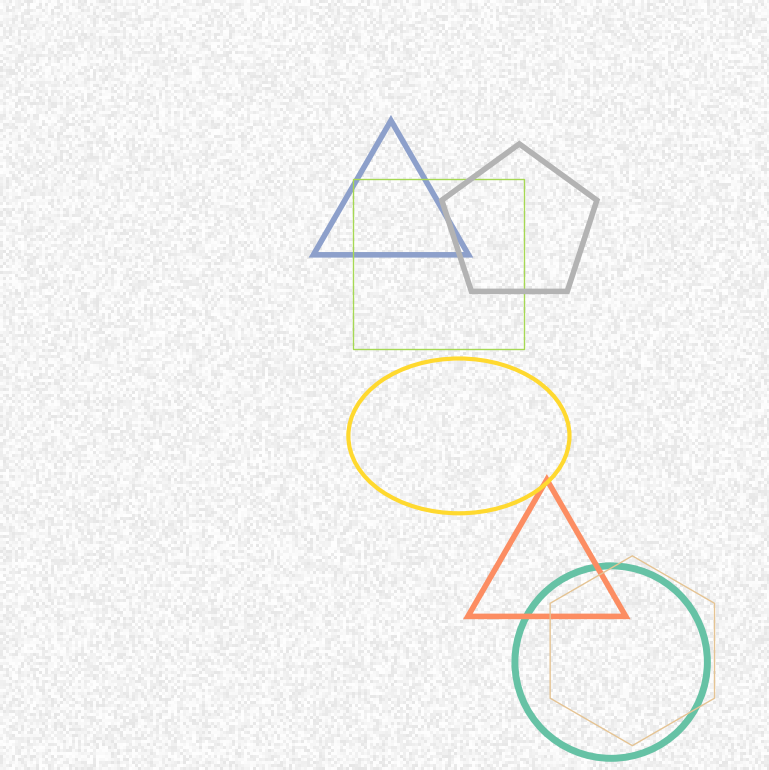[{"shape": "circle", "thickness": 2.5, "radius": 0.62, "center": [0.794, 0.14]}, {"shape": "triangle", "thickness": 2, "radius": 0.59, "center": [0.71, 0.259]}, {"shape": "triangle", "thickness": 2, "radius": 0.58, "center": [0.508, 0.727]}, {"shape": "square", "thickness": 0.5, "radius": 0.55, "center": [0.57, 0.657]}, {"shape": "oval", "thickness": 1.5, "radius": 0.72, "center": [0.596, 0.434]}, {"shape": "hexagon", "thickness": 0.5, "radius": 0.62, "center": [0.821, 0.155]}, {"shape": "pentagon", "thickness": 2, "radius": 0.53, "center": [0.674, 0.707]}]